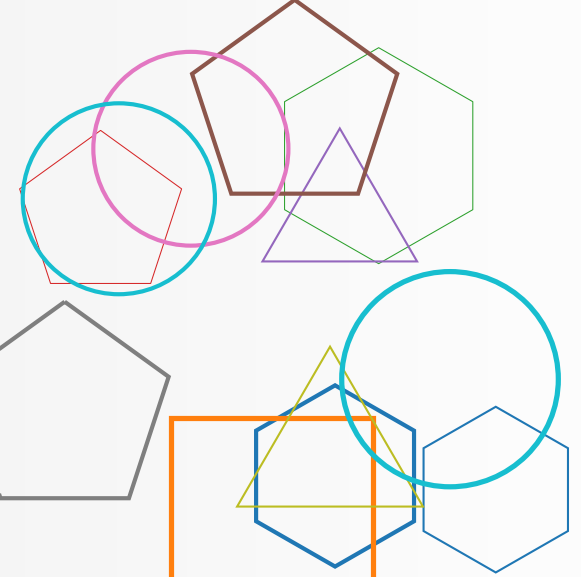[{"shape": "hexagon", "thickness": 1, "radius": 0.72, "center": [0.853, 0.151]}, {"shape": "hexagon", "thickness": 2, "radius": 0.78, "center": [0.576, 0.175]}, {"shape": "square", "thickness": 2.5, "radius": 0.87, "center": [0.468, 0.101]}, {"shape": "hexagon", "thickness": 0.5, "radius": 0.93, "center": [0.651, 0.73]}, {"shape": "pentagon", "thickness": 0.5, "radius": 0.73, "center": [0.173, 0.627]}, {"shape": "triangle", "thickness": 1, "radius": 0.77, "center": [0.585, 0.623]}, {"shape": "pentagon", "thickness": 2, "radius": 0.93, "center": [0.507, 0.814]}, {"shape": "circle", "thickness": 2, "radius": 0.84, "center": [0.328, 0.742]}, {"shape": "pentagon", "thickness": 2, "radius": 0.94, "center": [0.111, 0.289]}, {"shape": "triangle", "thickness": 1, "radius": 0.92, "center": [0.568, 0.214]}, {"shape": "circle", "thickness": 2.5, "radius": 0.93, "center": [0.774, 0.343]}, {"shape": "circle", "thickness": 2, "radius": 0.83, "center": [0.204, 0.655]}]